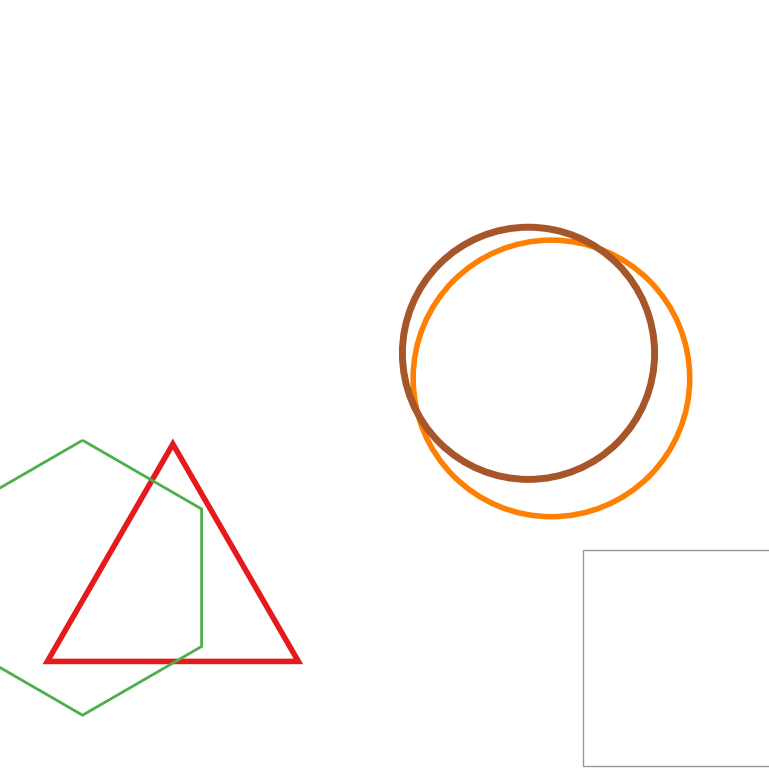[{"shape": "triangle", "thickness": 2, "radius": 0.94, "center": [0.225, 0.235]}, {"shape": "hexagon", "thickness": 1, "radius": 0.89, "center": [0.107, 0.25]}, {"shape": "circle", "thickness": 2, "radius": 0.9, "center": [0.716, 0.509]}, {"shape": "circle", "thickness": 2.5, "radius": 0.82, "center": [0.686, 0.541]}, {"shape": "square", "thickness": 0.5, "radius": 0.7, "center": [0.897, 0.145]}]